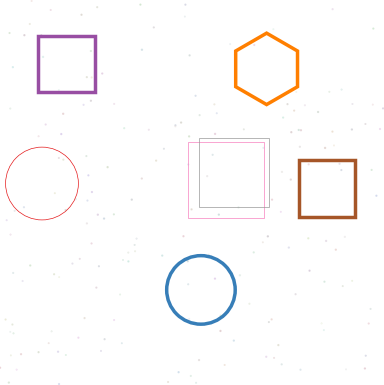[{"shape": "circle", "thickness": 0.5, "radius": 0.47, "center": [0.109, 0.523]}, {"shape": "circle", "thickness": 2.5, "radius": 0.44, "center": [0.522, 0.247]}, {"shape": "square", "thickness": 2.5, "radius": 0.37, "center": [0.173, 0.834]}, {"shape": "hexagon", "thickness": 2.5, "radius": 0.46, "center": [0.692, 0.821]}, {"shape": "square", "thickness": 2.5, "radius": 0.37, "center": [0.849, 0.51]}, {"shape": "square", "thickness": 0.5, "radius": 0.49, "center": [0.588, 0.532]}, {"shape": "square", "thickness": 0.5, "radius": 0.45, "center": [0.607, 0.552]}]